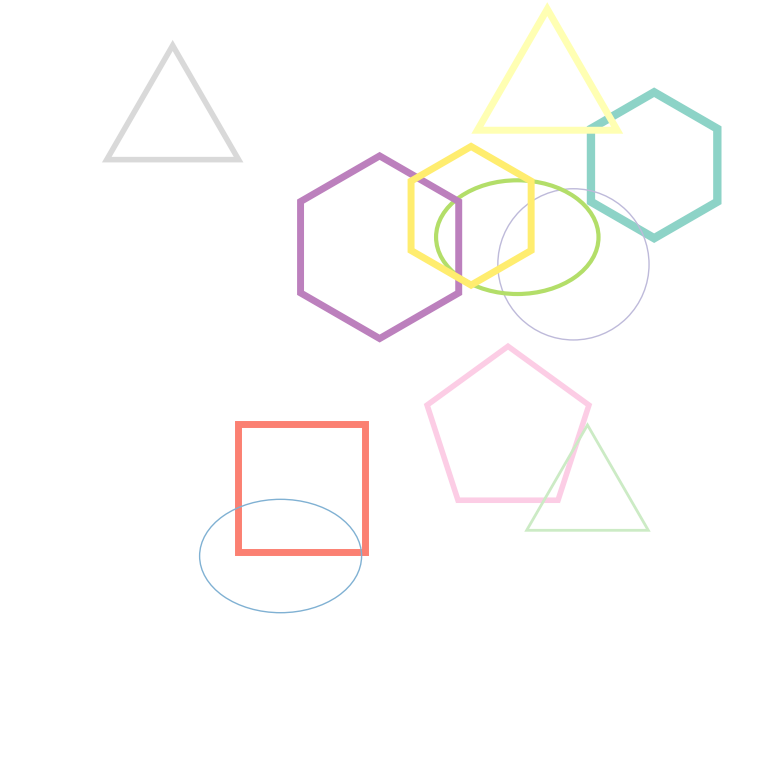[{"shape": "hexagon", "thickness": 3, "radius": 0.47, "center": [0.85, 0.785]}, {"shape": "triangle", "thickness": 2.5, "radius": 0.52, "center": [0.711, 0.883]}, {"shape": "circle", "thickness": 0.5, "radius": 0.49, "center": [0.745, 0.657]}, {"shape": "square", "thickness": 2.5, "radius": 0.41, "center": [0.392, 0.366]}, {"shape": "oval", "thickness": 0.5, "radius": 0.53, "center": [0.364, 0.278]}, {"shape": "oval", "thickness": 1.5, "radius": 0.53, "center": [0.672, 0.692]}, {"shape": "pentagon", "thickness": 2, "radius": 0.55, "center": [0.66, 0.44]}, {"shape": "triangle", "thickness": 2, "radius": 0.49, "center": [0.224, 0.842]}, {"shape": "hexagon", "thickness": 2.5, "radius": 0.59, "center": [0.493, 0.679]}, {"shape": "triangle", "thickness": 1, "radius": 0.46, "center": [0.763, 0.357]}, {"shape": "hexagon", "thickness": 2.5, "radius": 0.45, "center": [0.612, 0.72]}]